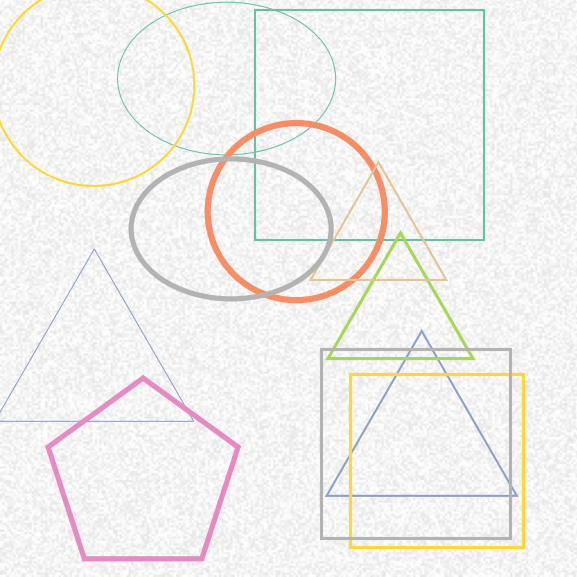[{"shape": "square", "thickness": 1, "radius": 0.99, "center": [0.64, 0.782]}, {"shape": "oval", "thickness": 0.5, "radius": 0.94, "center": [0.392, 0.863]}, {"shape": "circle", "thickness": 3, "radius": 0.77, "center": [0.513, 0.633]}, {"shape": "triangle", "thickness": 1, "radius": 0.95, "center": [0.73, 0.236]}, {"shape": "triangle", "thickness": 0.5, "radius": 0.99, "center": [0.163, 0.369]}, {"shape": "pentagon", "thickness": 2.5, "radius": 0.86, "center": [0.248, 0.171]}, {"shape": "triangle", "thickness": 1.5, "radius": 0.72, "center": [0.693, 0.451]}, {"shape": "circle", "thickness": 1, "radius": 0.87, "center": [0.162, 0.851]}, {"shape": "square", "thickness": 1.5, "radius": 0.75, "center": [0.756, 0.202]}, {"shape": "triangle", "thickness": 1, "radius": 0.68, "center": [0.655, 0.582]}, {"shape": "square", "thickness": 1.5, "radius": 0.82, "center": [0.72, 0.231]}, {"shape": "oval", "thickness": 2.5, "radius": 0.87, "center": [0.4, 0.603]}]